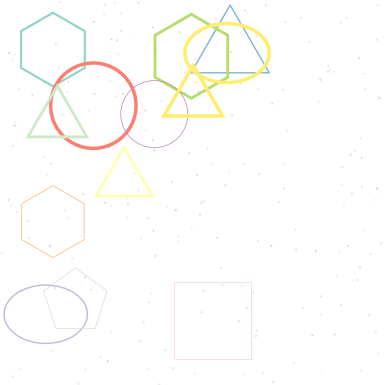[{"shape": "hexagon", "thickness": 1.5, "radius": 0.48, "center": [0.138, 0.871]}, {"shape": "triangle", "thickness": 2, "radius": 0.42, "center": [0.323, 0.533]}, {"shape": "oval", "thickness": 1, "radius": 0.54, "center": [0.119, 0.184]}, {"shape": "circle", "thickness": 2.5, "radius": 0.55, "center": [0.242, 0.726]}, {"shape": "triangle", "thickness": 1, "radius": 0.59, "center": [0.598, 0.87]}, {"shape": "hexagon", "thickness": 0.5, "radius": 0.47, "center": [0.138, 0.424]}, {"shape": "hexagon", "thickness": 2, "radius": 0.55, "center": [0.497, 0.854]}, {"shape": "square", "thickness": 0.5, "radius": 0.5, "center": [0.552, 0.168]}, {"shape": "pentagon", "thickness": 0.5, "radius": 0.43, "center": [0.196, 0.217]}, {"shape": "circle", "thickness": 0.5, "radius": 0.44, "center": [0.401, 0.704]}, {"shape": "triangle", "thickness": 2, "radius": 0.44, "center": [0.149, 0.689]}, {"shape": "oval", "thickness": 2.5, "radius": 0.55, "center": [0.59, 0.862]}, {"shape": "triangle", "thickness": 2.5, "radius": 0.44, "center": [0.502, 0.743]}]